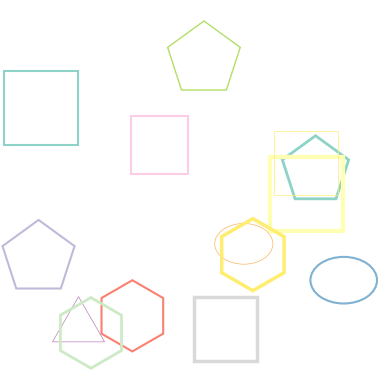[{"shape": "pentagon", "thickness": 2, "radius": 0.45, "center": [0.82, 0.557]}, {"shape": "square", "thickness": 1.5, "radius": 0.48, "center": [0.106, 0.72]}, {"shape": "square", "thickness": 3, "radius": 0.48, "center": [0.796, 0.496]}, {"shape": "pentagon", "thickness": 1.5, "radius": 0.49, "center": [0.1, 0.33]}, {"shape": "hexagon", "thickness": 1.5, "radius": 0.46, "center": [0.344, 0.18]}, {"shape": "oval", "thickness": 1.5, "radius": 0.43, "center": [0.893, 0.272]}, {"shape": "oval", "thickness": 0.5, "radius": 0.38, "center": [0.633, 0.367]}, {"shape": "pentagon", "thickness": 1, "radius": 0.5, "center": [0.53, 0.846]}, {"shape": "square", "thickness": 1.5, "radius": 0.37, "center": [0.414, 0.624]}, {"shape": "square", "thickness": 2.5, "radius": 0.41, "center": [0.585, 0.145]}, {"shape": "triangle", "thickness": 0.5, "radius": 0.39, "center": [0.204, 0.151]}, {"shape": "hexagon", "thickness": 2, "radius": 0.46, "center": [0.236, 0.135]}, {"shape": "square", "thickness": 0.5, "radius": 0.42, "center": [0.795, 0.576]}, {"shape": "hexagon", "thickness": 2.5, "radius": 0.47, "center": [0.657, 0.339]}]